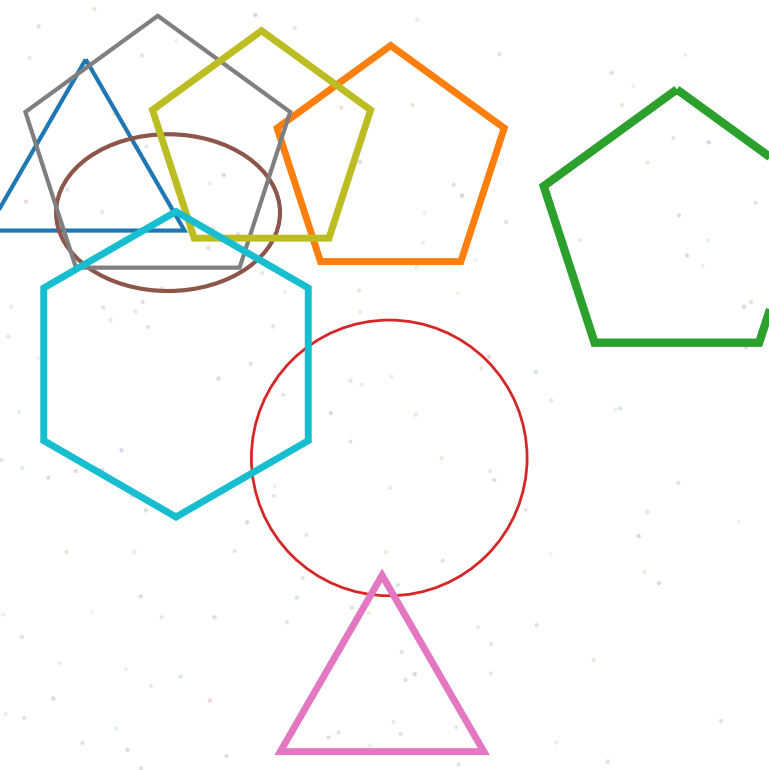[{"shape": "triangle", "thickness": 1.5, "radius": 0.74, "center": [0.111, 0.775]}, {"shape": "pentagon", "thickness": 2.5, "radius": 0.78, "center": [0.507, 0.786]}, {"shape": "pentagon", "thickness": 3, "radius": 0.91, "center": [0.879, 0.702]}, {"shape": "circle", "thickness": 1, "radius": 0.9, "center": [0.506, 0.405]}, {"shape": "oval", "thickness": 1.5, "radius": 0.73, "center": [0.218, 0.724]}, {"shape": "triangle", "thickness": 2.5, "radius": 0.76, "center": [0.496, 0.1]}, {"shape": "pentagon", "thickness": 1.5, "radius": 0.9, "center": [0.205, 0.799]}, {"shape": "pentagon", "thickness": 2.5, "radius": 0.74, "center": [0.34, 0.811]}, {"shape": "hexagon", "thickness": 2.5, "radius": 0.99, "center": [0.229, 0.527]}]